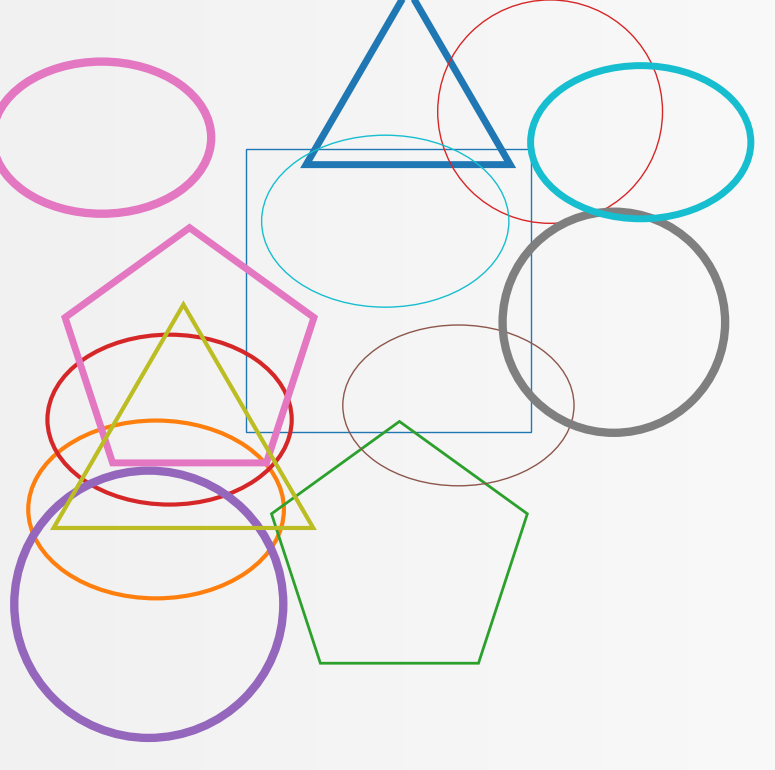[{"shape": "square", "thickness": 0.5, "radius": 0.92, "center": [0.501, 0.623]}, {"shape": "triangle", "thickness": 2.5, "radius": 0.76, "center": [0.527, 0.862]}, {"shape": "oval", "thickness": 1.5, "radius": 0.82, "center": [0.201, 0.338]}, {"shape": "pentagon", "thickness": 1, "radius": 0.87, "center": [0.515, 0.279]}, {"shape": "circle", "thickness": 0.5, "radius": 0.73, "center": [0.71, 0.855]}, {"shape": "oval", "thickness": 1.5, "radius": 0.79, "center": [0.219, 0.455]}, {"shape": "circle", "thickness": 3, "radius": 0.87, "center": [0.192, 0.215]}, {"shape": "oval", "thickness": 0.5, "radius": 0.75, "center": [0.591, 0.473]}, {"shape": "pentagon", "thickness": 2.5, "radius": 0.84, "center": [0.245, 0.535]}, {"shape": "oval", "thickness": 3, "radius": 0.71, "center": [0.131, 0.821]}, {"shape": "circle", "thickness": 3, "radius": 0.72, "center": [0.792, 0.581]}, {"shape": "triangle", "thickness": 1.5, "radius": 0.97, "center": [0.237, 0.411]}, {"shape": "oval", "thickness": 2.5, "radius": 0.71, "center": [0.827, 0.815]}, {"shape": "oval", "thickness": 0.5, "radius": 0.8, "center": [0.497, 0.713]}]